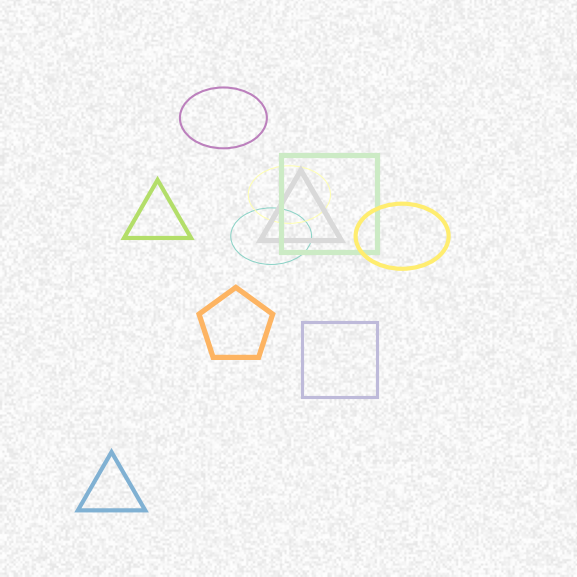[{"shape": "oval", "thickness": 0.5, "radius": 0.35, "center": [0.47, 0.59]}, {"shape": "oval", "thickness": 0.5, "radius": 0.36, "center": [0.501, 0.662]}, {"shape": "square", "thickness": 1.5, "radius": 0.33, "center": [0.588, 0.377]}, {"shape": "triangle", "thickness": 2, "radius": 0.34, "center": [0.193, 0.149]}, {"shape": "pentagon", "thickness": 2.5, "radius": 0.34, "center": [0.408, 0.434]}, {"shape": "triangle", "thickness": 2, "radius": 0.34, "center": [0.273, 0.621]}, {"shape": "triangle", "thickness": 2.5, "radius": 0.41, "center": [0.521, 0.623]}, {"shape": "oval", "thickness": 1, "radius": 0.38, "center": [0.387, 0.795]}, {"shape": "square", "thickness": 2.5, "radius": 0.42, "center": [0.569, 0.647]}, {"shape": "oval", "thickness": 2, "radius": 0.4, "center": [0.696, 0.59]}]